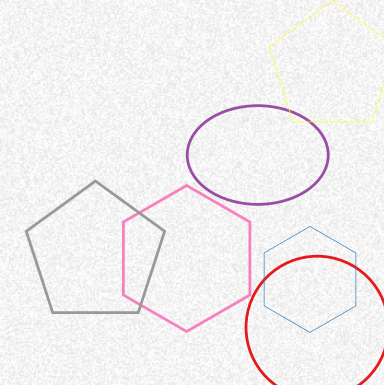[{"shape": "circle", "thickness": 2, "radius": 0.92, "center": [0.824, 0.15]}, {"shape": "hexagon", "thickness": 0.5, "radius": 0.69, "center": [0.805, 0.274]}, {"shape": "oval", "thickness": 2, "radius": 0.92, "center": [0.669, 0.597]}, {"shape": "pentagon", "thickness": 0.5, "radius": 0.87, "center": [0.864, 0.824]}, {"shape": "hexagon", "thickness": 2, "radius": 0.95, "center": [0.485, 0.329]}, {"shape": "pentagon", "thickness": 2, "radius": 0.94, "center": [0.248, 0.341]}]